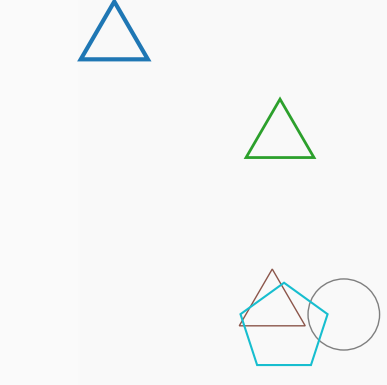[{"shape": "triangle", "thickness": 3, "radius": 0.5, "center": [0.295, 0.896]}, {"shape": "triangle", "thickness": 2, "radius": 0.51, "center": [0.723, 0.641]}, {"shape": "triangle", "thickness": 1, "radius": 0.49, "center": [0.703, 0.203]}, {"shape": "circle", "thickness": 1, "radius": 0.46, "center": [0.887, 0.183]}, {"shape": "pentagon", "thickness": 1.5, "radius": 0.59, "center": [0.733, 0.147]}]